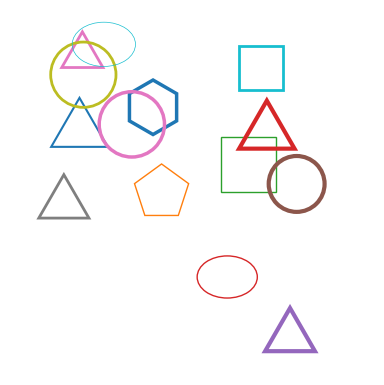[{"shape": "hexagon", "thickness": 2.5, "radius": 0.35, "center": [0.397, 0.721]}, {"shape": "triangle", "thickness": 1.5, "radius": 0.42, "center": [0.206, 0.661]}, {"shape": "pentagon", "thickness": 1, "radius": 0.37, "center": [0.42, 0.5]}, {"shape": "square", "thickness": 1, "radius": 0.36, "center": [0.646, 0.572]}, {"shape": "triangle", "thickness": 3, "radius": 0.42, "center": [0.693, 0.655]}, {"shape": "oval", "thickness": 1, "radius": 0.39, "center": [0.59, 0.281]}, {"shape": "triangle", "thickness": 3, "radius": 0.37, "center": [0.753, 0.125]}, {"shape": "circle", "thickness": 3, "radius": 0.36, "center": [0.771, 0.522]}, {"shape": "triangle", "thickness": 2, "radius": 0.31, "center": [0.214, 0.856]}, {"shape": "circle", "thickness": 2.5, "radius": 0.42, "center": [0.342, 0.677]}, {"shape": "triangle", "thickness": 2, "radius": 0.38, "center": [0.166, 0.471]}, {"shape": "circle", "thickness": 2, "radius": 0.42, "center": [0.216, 0.806]}, {"shape": "square", "thickness": 2, "radius": 0.29, "center": [0.678, 0.824]}, {"shape": "oval", "thickness": 0.5, "radius": 0.41, "center": [0.27, 0.885]}]